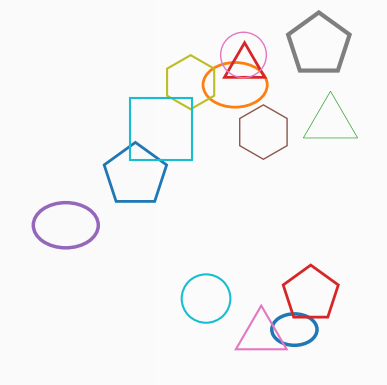[{"shape": "oval", "thickness": 2.5, "radius": 0.29, "center": [0.76, 0.144]}, {"shape": "pentagon", "thickness": 2, "radius": 0.42, "center": [0.349, 0.545]}, {"shape": "oval", "thickness": 2, "radius": 0.41, "center": [0.607, 0.78]}, {"shape": "triangle", "thickness": 0.5, "radius": 0.4, "center": [0.853, 0.682]}, {"shape": "pentagon", "thickness": 2, "radius": 0.37, "center": [0.802, 0.237]}, {"shape": "triangle", "thickness": 2, "radius": 0.3, "center": [0.631, 0.829]}, {"shape": "oval", "thickness": 2.5, "radius": 0.42, "center": [0.17, 0.415]}, {"shape": "hexagon", "thickness": 1, "radius": 0.35, "center": [0.68, 0.657]}, {"shape": "circle", "thickness": 1, "radius": 0.3, "center": [0.628, 0.857]}, {"shape": "triangle", "thickness": 1.5, "radius": 0.38, "center": [0.674, 0.131]}, {"shape": "pentagon", "thickness": 3, "radius": 0.42, "center": [0.823, 0.884]}, {"shape": "hexagon", "thickness": 1.5, "radius": 0.35, "center": [0.492, 0.787]}, {"shape": "square", "thickness": 1.5, "radius": 0.4, "center": [0.415, 0.666]}, {"shape": "circle", "thickness": 1.5, "radius": 0.31, "center": [0.532, 0.225]}]